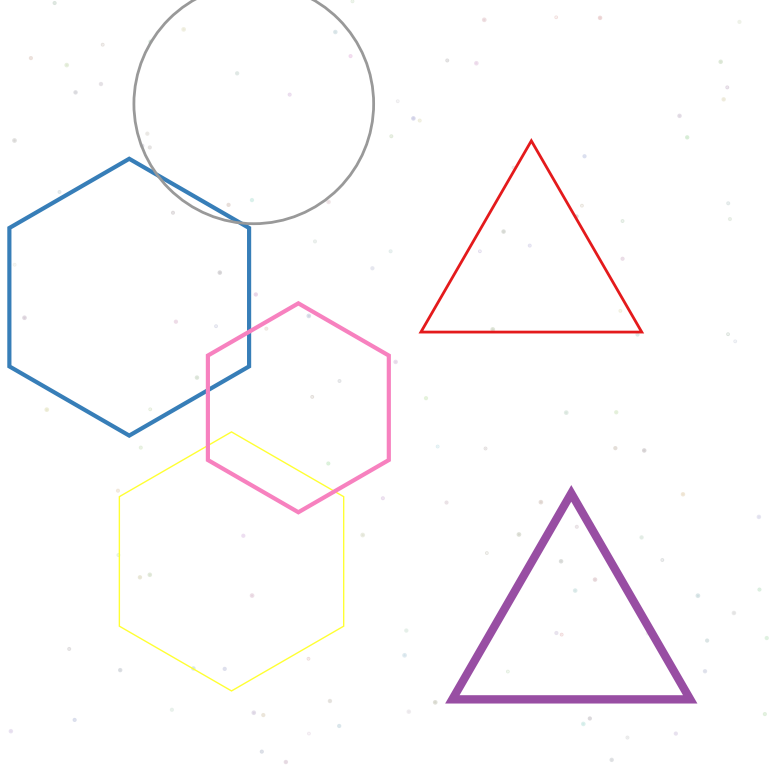[{"shape": "triangle", "thickness": 1, "radius": 0.83, "center": [0.69, 0.652]}, {"shape": "hexagon", "thickness": 1.5, "radius": 0.9, "center": [0.168, 0.614]}, {"shape": "triangle", "thickness": 3, "radius": 0.89, "center": [0.742, 0.181]}, {"shape": "hexagon", "thickness": 0.5, "radius": 0.84, "center": [0.301, 0.271]}, {"shape": "hexagon", "thickness": 1.5, "radius": 0.68, "center": [0.387, 0.47]}, {"shape": "circle", "thickness": 1, "radius": 0.78, "center": [0.33, 0.865]}]